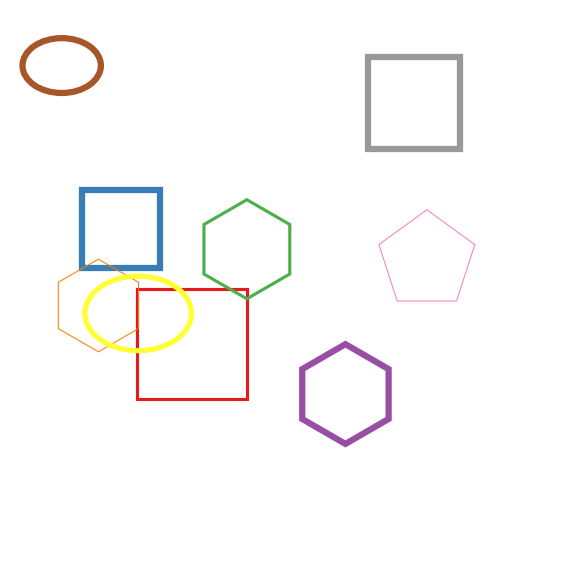[{"shape": "square", "thickness": 1.5, "radius": 0.48, "center": [0.333, 0.403]}, {"shape": "square", "thickness": 3, "radius": 0.34, "center": [0.209, 0.602]}, {"shape": "hexagon", "thickness": 1.5, "radius": 0.43, "center": [0.427, 0.568]}, {"shape": "hexagon", "thickness": 3, "radius": 0.43, "center": [0.598, 0.317]}, {"shape": "hexagon", "thickness": 0.5, "radius": 0.4, "center": [0.17, 0.47]}, {"shape": "oval", "thickness": 2.5, "radius": 0.46, "center": [0.239, 0.456]}, {"shape": "oval", "thickness": 3, "radius": 0.34, "center": [0.107, 0.886]}, {"shape": "pentagon", "thickness": 0.5, "radius": 0.44, "center": [0.739, 0.549]}, {"shape": "square", "thickness": 3, "radius": 0.4, "center": [0.717, 0.821]}]